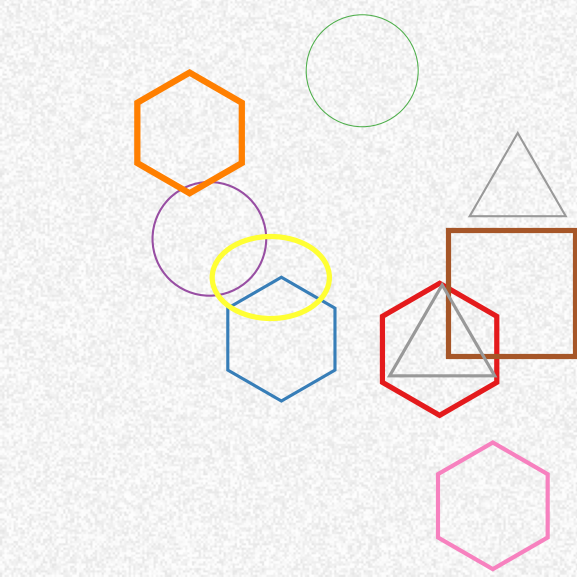[{"shape": "hexagon", "thickness": 2.5, "radius": 0.57, "center": [0.761, 0.394]}, {"shape": "hexagon", "thickness": 1.5, "radius": 0.54, "center": [0.487, 0.412]}, {"shape": "circle", "thickness": 0.5, "radius": 0.48, "center": [0.627, 0.877]}, {"shape": "circle", "thickness": 1, "radius": 0.49, "center": [0.363, 0.586]}, {"shape": "hexagon", "thickness": 3, "radius": 0.52, "center": [0.328, 0.769]}, {"shape": "oval", "thickness": 2.5, "radius": 0.51, "center": [0.469, 0.519]}, {"shape": "square", "thickness": 2.5, "radius": 0.55, "center": [0.885, 0.492]}, {"shape": "hexagon", "thickness": 2, "radius": 0.55, "center": [0.853, 0.123]}, {"shape": "triangle", "thickness": 1.5, "radius": 0.53, "center": [0.766, 0.401]}, {"shape": "triangle", "thickness": 1, "radius": 0.48, "center": [0.896, 0.673]}]